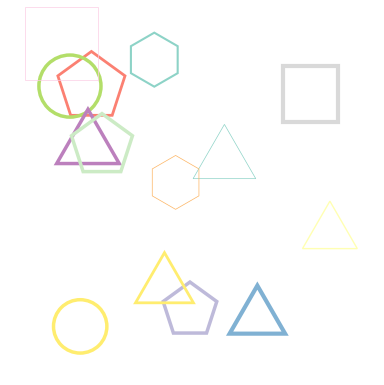[{"shape": "triangle", "thickness": 0.5, "radius": 0.47, "center": [0.583, 0.583]}, {"shape": "hexagon", "thickness": 1.5, "radius": 0.35, "center": [0.401, 0.845]}, {"shape": "triangle", "thickness": 1, "radius": 0.41, "center": [0.857, 0.395]}, {"shape": "pentagon", "thickness": 2.5, "radius": 0.37, "center": [0.493, 0.194]}, {"shape": "pentagon", "thickness": 2, "radius": 0.46, "center": [0.237, 0.775]}, {"shape": "triangle", "thickness": 3, "radius": 0.42, "center": [0.668, 0.175]}, {"shape": "hexagon", "thickness": 0.5, "radius": 0.35, "center": [0.456, 0.526]}, {"shape": "circle", "thickness": 2.5, "radius": 0.4, "center": [0.182, 0.776]}, {"shape": "square", "thickness": 0.5, "radius": 0.47, "center": [0.16, 0.886]}, {"shape": "square", "thickness": 3, "radius": 0.36, "center": [0.806, 0.756]}, {"shape": "triangle", "thickness": 2.5, "radius": 0.47, "center": [0.228, 0.622]}, {"shape": "pentagon", "thickness": 2.5, "radius": 0.42, "center": [0.265, 0.622]}, {"shape": "triangle", "thickness": 2, "radius": 0.43, "center": [0.427, 0.257]}, {"shape": "circle", "thickness": 2.5, "radius": 0.35, "center": [0.208, 0.152]}]